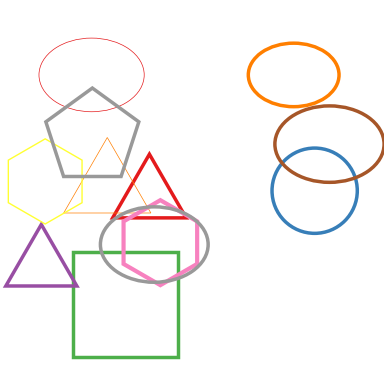[{"shape": "oval", "thickness": 0.5, "radius": 0.68, "center": [0.238, 0.805]}, {"shape": "triangle", "thickness": 2.5, "radius": 0.55, "center": [0.388, 0.489]}, {"shape": "circle", "thickness": 2.5, "radius": 0.55, "center": [0.817, 0.505]}, {"shape": "square", "thickness": 2.5, "radius": 0.69, "center": [0.326, 0.209]}, {"shape": "triangle", "thickness": 2.5, "radius": 0.53, "center": [0.107, 0.31]}, {"shape": "triangle", "thickness": 0.5, "radius": 0.65, "center": [0.279, 0.512]}, {"shape": "oval", "thickness": 2.5, "radius": 0.59, "center": [0.763, 0.805]}, {"shape": "hexagon", "thickness": 1, "radius": 0.55, "center": [0.117, 0.529]}, {"shape": "oval", "thickness": 2.5, "radius": 0.71, "center": [0.856, 0.626]}, {"shape": "hexagon", "thickness": 3, "radius": 0.55, "center": [0.417, 0.37]}, {"shape": "pentagon", "thickness": 2.5, "radius": 0.63, "center": [0.24, 0.644]}, {"shape": "oval", "thickness": 2.5, "radius": 0.7, "center": [0.401, 0.365]}]